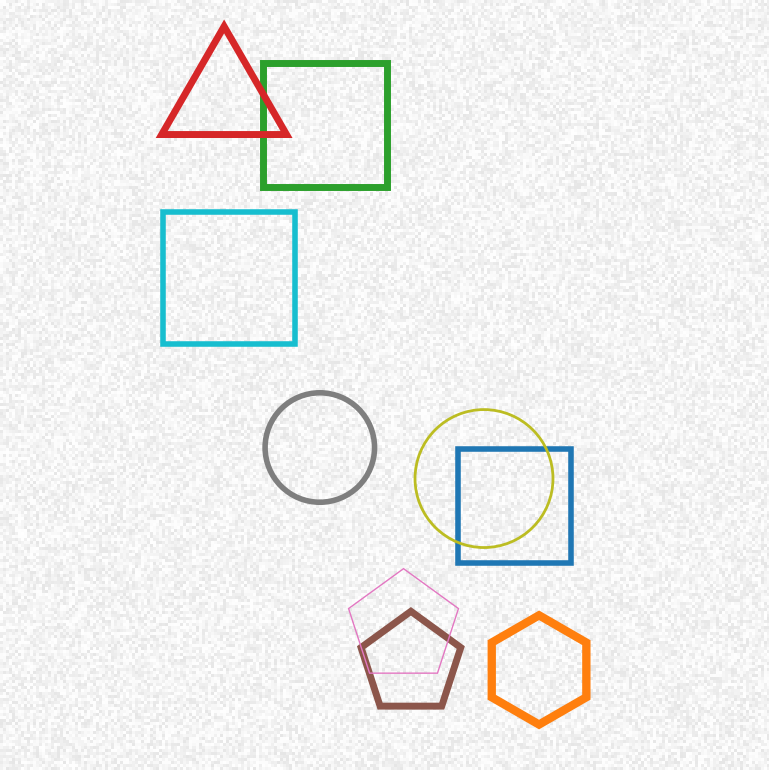[{"shape": "square", "thickness": 2, "radius": 0.37, "center": [0.668, 0.343]}, {"shape": "hexagon", "thickness": 3, "radius": 0.35, "center": [0.7, 0.13]}, {"shape": "square", "thickness": 2.5, "radius": 0.4, "center": [0.422, 0.837]}, {"shape": "triangle", "thickness": 2.5, "radius": 0.47, "center": [0.291, 0.872]}, {"shape": "pentagon", "thickness": 2.5, "radius": 0.34, "center": [0.534, 0.138]}, {"shape": "pentagon", "thickness": 0.5, "radius": 0.38, "center": [0.524, 0.186]}, {"shape": "circle", "thickness": 2, "radius": 0.36, "center": [0.415, 0.419]}, {"shape": "circle", "thickness": 1, "radius": 0.45, "center": [0.629, 0.378]}, {"shape": "square", "thickness": 2, "radius": 0.43, "center": [0.297, 0.639]}]